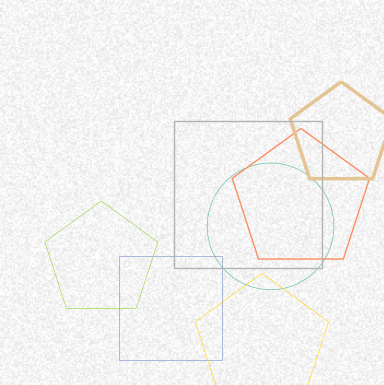[{"shape": "circle", "thickness": 0.5, "radius": 0.82, "center": [0.703, 0.412]}, {"shape": "pentagon", "thickness": 1, "radius": 0.94, "center": [0.782, 0.479]}, {"shape": "square", "thickness": 0.5, "radius": 0.67, "center": [0.443, 0.199]}, {"shape": "pentagon", "thickness": 0.5, "radius": 0.77, "center": [0.263, 0.324]}, {"shape": "pentagon", "thickness": 0.5, "radius": 0.91, "center": [0.68, 0.108]}, {"shape": "pentagon", "thickness": 2.5, "radius": 0.7, "center": [0.886, 0.648]}, {"shape": "square", "thickness": 1, "radius": 0.96, "center": [0.644, 0.494]}]